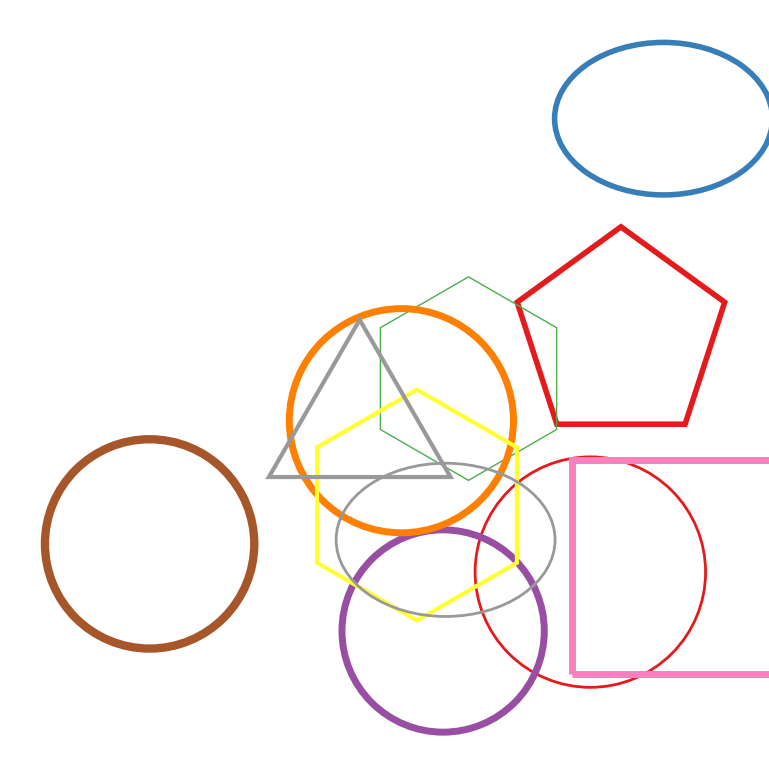[{"shape": "pentagon", "thickness": 2, "radius": 0.71, "center": [0.806, 0.564]}, {"shape": "circle", "thickness": 1, "radius": 0.75, "center": [0.767, 0.257]}, {"shape": "oval", "thickness": 2, "radius": 0.71, "center": [0.862, 0.846]}, {"shape": "hexagon", "thickness": 0.5, "radius": 0.66, "center": [0.608, 0.508]}, {"shape": "circle", "thickness": 2.5, "radius": 0.66, "center": [0.575, 0.181]}, {"shape": "circle", "thickness": 2.5, "radius": 0.73, "center": [0.521, 0.454]}, {"shape": "hexagon", "thickness": 1.5, "radius": 0.75, "center": [0.542, 0.344]}, {"shape": "circle", "thickness": 3, "radius": 0.68, "center": [0.194, 0.294]}, {"shape": "square", "thickness": 2.5, "radius": 0.69, "center": [0.881, 0.264]}, {"shape": "triangle", "thickness": 1.5, "radius": 0.68, "center": [0.467, 0.449]}, {"shape": "oval", "thickness": 1, "radius": 0.71, "center": [0.579, 0.299]}]